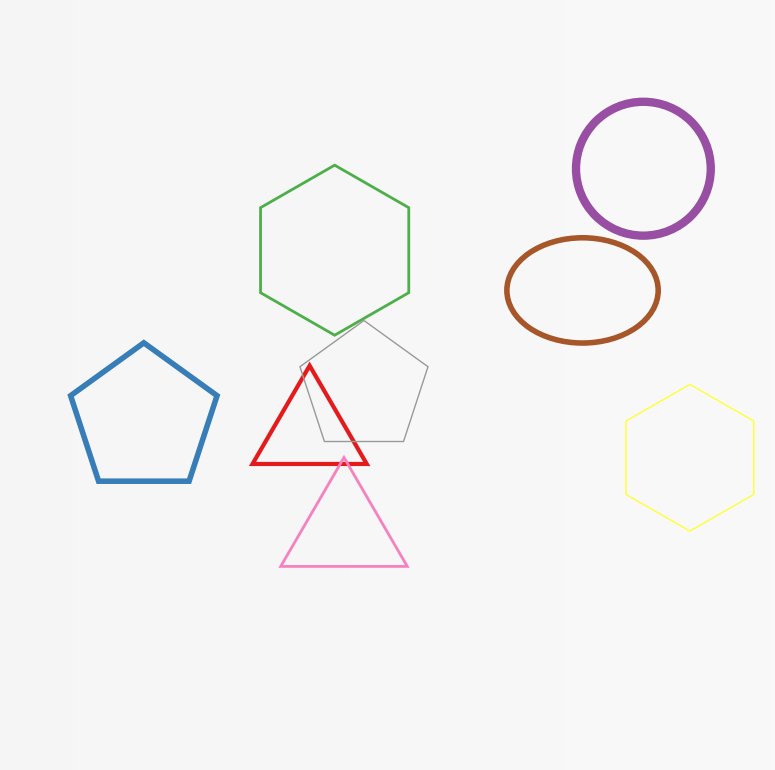[{"shape": "triangle", "thickness": 1.5, "radius": 0.43, "center": [0.4, 0.44]}, {"shape": "pentagon", "thickness": 2, "radius": 0.5, "center": [0.186, 0.455]}, {"shape": "hexagon", "thickness": 1, "radius": 0.55, "center": [0.432, 0.675]}, {"shape": "circle", "thickness": 3, "radius": 0.43, "center": [0.83, 0.781]}, {"shape": "hexagon", "thickness": 0.5, "radius": 0.48, "center": [0.89, 0.406]}, {"shape": "oval", "thickness": 2, "radius": 0.49, "center": [0.752, 0.623]}, {"shape": "triangle", "thickness": 1, "radius": 0.47, "center": [0.444, 0.312]}, {"shape": "pentagon", "thickness": 0.5, "radius": 0.43, "center": [0.47, 0.497]}]